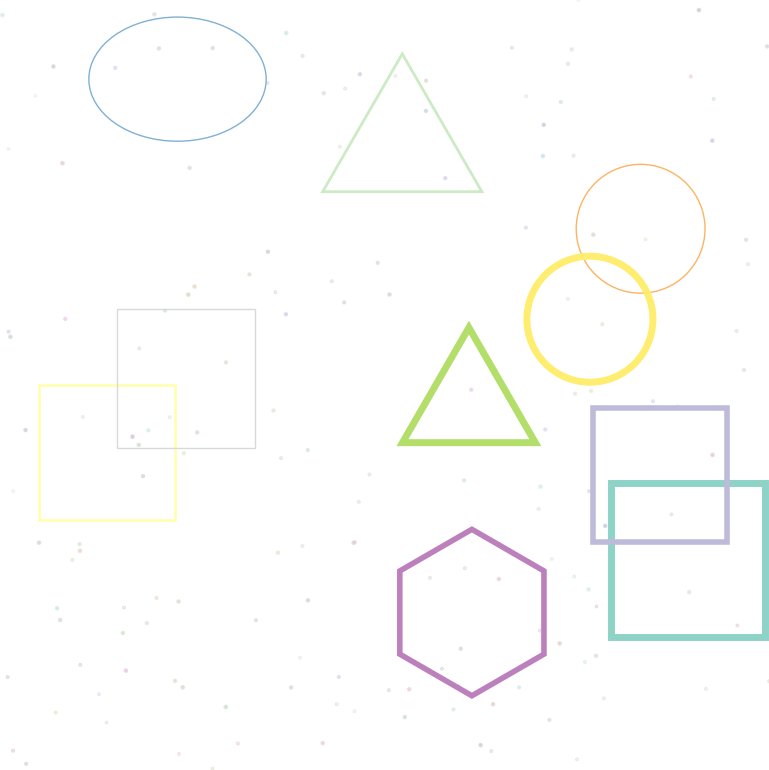[{"shape": "square", "thickness": 2.5, "radius": 0.5, "center": [0.893, 0.273]}, {"shape": "square", "thickness": 1, "radius": 0.44, "center": [0.139, 0.412]}, {"shape": "square", "thickness": 2, "radius": 0.44, "center": [0.857, 0.383]}, {"shape": "oval", "thickness": 0.5, "radius": 0.58, "center": [0.231, 0.897]}, {"shape": "circle", "thickness": 0.5, "radius": 0.42, "center": [0.832, 0.703]}, {"shape": "triangle", "thickness": 2.5, "radius": 0.5, "center": [0.609, 0.475]}, {"shape": "square", "thickness": 0.5, "radius": 0.45, "center": [0.242, 0.508]}, {"shape": "hexagon", "thickness": 2, "radius": 0.54, "center": [0.613, 0.204]}, {"shape": "triangle", "thickness": 1, "radius": 0.6, "center": [0.522, 0.811]}, {"shape": "circle", "thickness": 2.5, "radius": 0.41, "center": [0.766, 0.585]}]